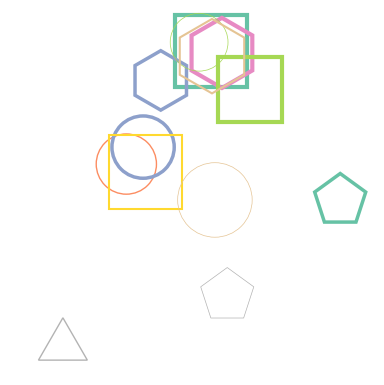[{"shape": "square", "thickness": 3, "radius": 0.47, "center": [0.549, 0.866]}, {"shape": "pentagon", "thickness": 2.5, "radius": 0.35, "center": [0.884, 0.48]}, {"shape": "circle", "thickness": 1, "radius": 0.39, "center": [0.328, 0.574]}, {"shape": "circle", "thickness": 2.5, "radius": 0.4, "center": [0.372, 0.618]}, {"shape": "hexagon", "thickness": 2.5, "radius": 0.39, "center": [0.418, 0.791]}, {"shape": "hexagon", "thickness": 3, "radius": 0.46, "center": [0.576, 0.863]}, {"shape": "circle", "thickness": 0.5, "radius": 0.38, "center": [0.517, 0.89]}, {"shape": "square", "thickness": 3, "radius": 0.42, "center": [0.65, 0.767]}, {"shape": "square", "thickness": 1.5, "radius": 0.48, "center": [0.378, 0.552]}, {"shape": "hexagon", "thickness": 1.5, "radius": 0.48, "center": [0.551, 0.854]}, {"shape": "circle", "thickness": 0.5, "radius": 0.48, "center": [0.558, 0.481]}, {"shape": "pentagon", "thickness": 0.5, "radius": 0.36, "center": [0.59, 0.233]}, {"shape": "triangle", "thickness": 1, "radius": 0.37, "center": [0.163, 0.101]}]